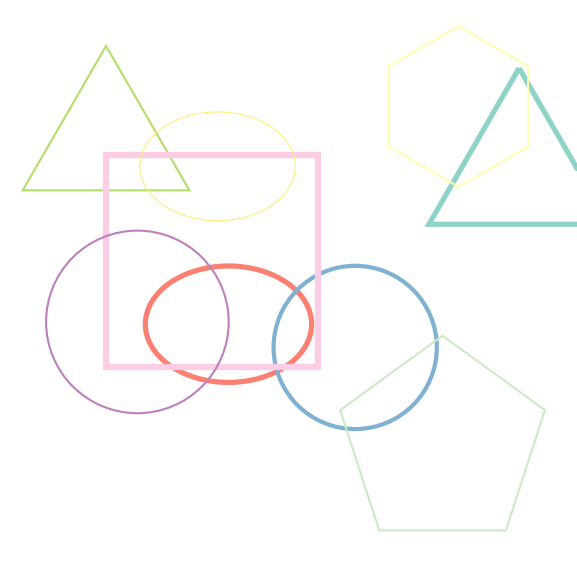[{"shape": "triangle", "thickness": 2.5, "radius": 0.9, "center": [0.899, 0.701]}, {"shape": "hexagon", "thickness": 1, "radius": 0.7, "center": [0.794, 0.815]}, {"shape": "oval", "thickness": 2.5, "radius": 0.72, "center": [0.396, 0.438]}, {"shape": "circle", "thickness": 2, "radius": 0.71, "center": [0.615, 0.398]}, {"shape": "triangle", "thickness": 1, "radius": 0.83, "center": [0.184, 0.753]}, {"shape": "square", "thickness": 3, "radius": 0.92, "center": [0.367, 0.547]}, {"shape": "circle", "thickness": 1, "radius": 0.79, "center": [0.238, 0.442]}, {"shape": "pentagon", "thickness": 1, "radius": 0.93, "center": [0.766, 0.231]}, {"shape": "oval", "thickness": 0.5, "radius": 0.67, "center": [0.377, 0.711]}]